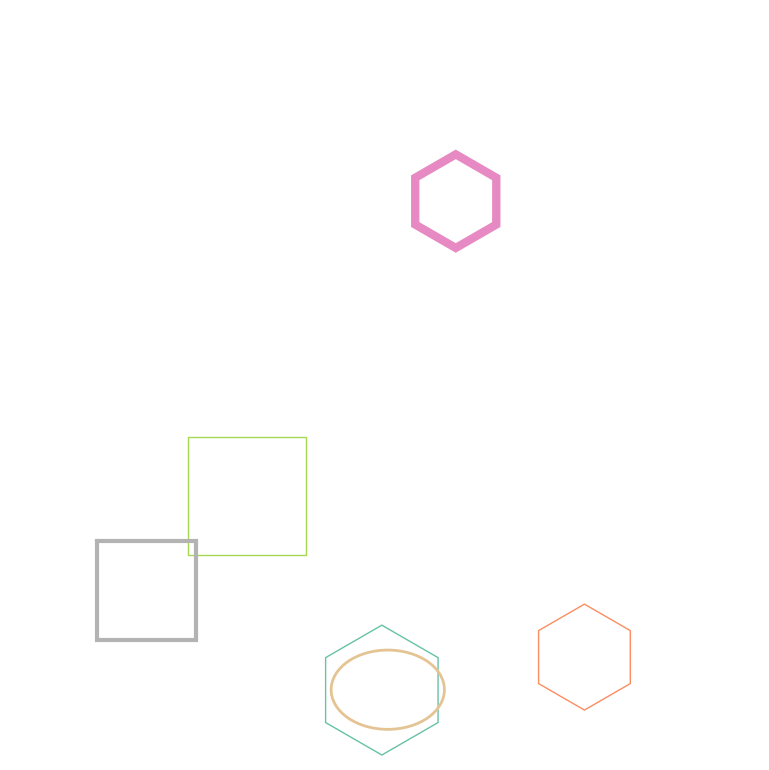[{"shape": "hexagon", "thickness": 0.5, "radius": 0.42, "center": [0.496, 0.104]}, {"shape": "hexagon", "thickness": 0.5, "radius": 0.34, "center": [0.759, 0.147]}, {"shape": "hexagon", "thickness": 3, "radius": 0.3, "center": [0.592, 0.739]}, {"shape": "square", "thickness": 0.5, "radius": 0.38, "center": [0.321, 0.355]}, {"shape": "oval", "thickness": 1, "radius": 0.37, "center": [0.504, 0.104]}, {"shape": "square", "thickness": 1.5, "radius": 0.32, "center": [0.19, 0.233]}]